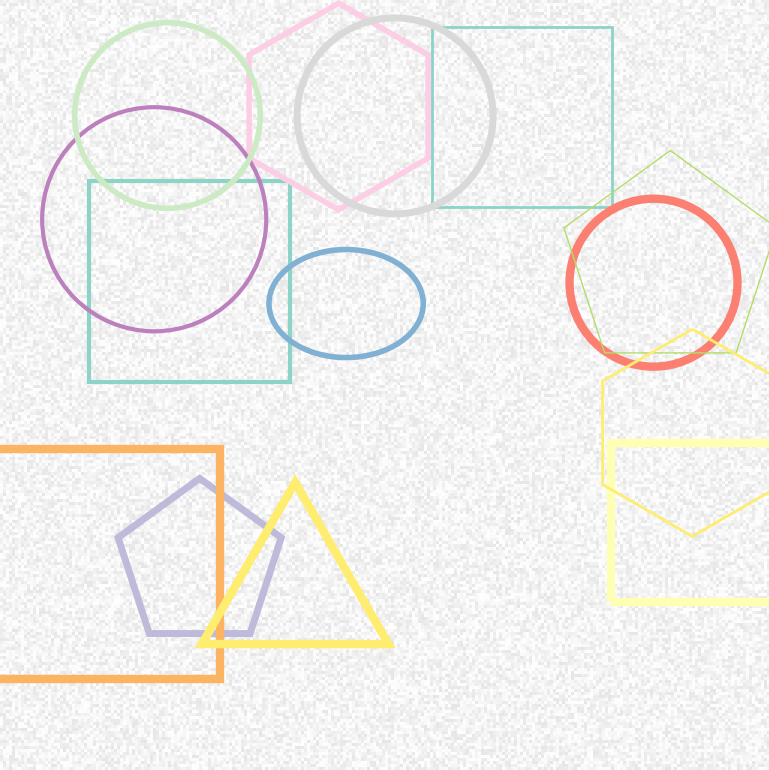[{"shape": "square", "thickness": 1, "radius": 0.58, "center": [0.678, 0.848]}, {"shape": "square", "thickness": 1.5, "radius": 0.65, "center": [0.246, 0.635]}, {"shape": "square", "thickness": 3, "radius": 0.52, "center": [0.897, 0.321]}, {"shape": "pentagon", "thickness": 2.5, "radius": 0.56, "center": [0.259, 0.267]}, {"shape": "circle", "thickness": 3, "radius": 0.55, "center": [0.849, 0.633]}, {"shape": "oval", "thickness": 2, "radius": 0.5, "center": [0.449, 0.606]}, {"shape": "square", "thickness": 3, "radius": 0.75, "center": [0.135, 0.268]}, {"shape": "pentagon", "thickness": 0.5, "radius": 0.73, "center": [0.871, 0.659]}, {"shape": "hexagon", "thickness": 2, "radius": 0.67, "center": [0.44, 0.862]}, {"shape": "circle", "thickness": 2.5, "radius": 0.64, "center": [0.513, 0.849]}, {"shape": "circle", "thickness": 1.5, "radius": 0.73, "center": [0.2, 0.715]}, {"shape": "circle", "thickness": 2, "radius": 0.6, "center": [0.217, 0.85]}, {"shape": "hexagon", "thickness": 1, "radius": 0.67, "center": [0.899, 0.438]}, {"shape": "triangle", "thickness": 3, "radius": 0.7, "center": [0.383, 0.234]}]